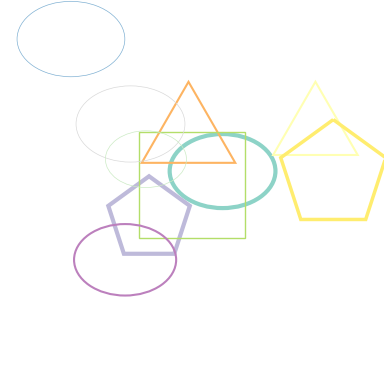[{"shape": "oval", "thickness": 3, "radius": 0.69, "center": [0.578, 0.556]}, {"shape": "triangle", "thickness": 1.5, "radius": 0.63, "center": [0.819, 0.661]}, {"shape": "pentagon", "thickness": 3, "radius": 0.56, "center": [0.387, 0.431]}, {"shape": "oval", "thickness": 0.5, "radius": 0.7, "center": [0.184, 0.899]}, {"shape": "triangle", "thickness": 1.5, "radius": 0.7, "center": [0.49, 0.647]}, {"shape": "square", "thickness": 1, "radius": 0.69, "center": [0.498, 0.52]}, {"shape": "oval", "thickness": 0.5, "radius": 0.71, "center": [0.339, 0.678]}, {"shape": "oval", "thickness": 1.5, "radius": 0.66, "center": [0.325, 0.325]}, {"shape": "oval", "thickness": 0.5, "radius": 0.53, "center": [0.379, 0.587]}, {"shape": "pentagon", "thickness": 2.5, "radius": 0.72, "center": [0.866, 0.546]}]